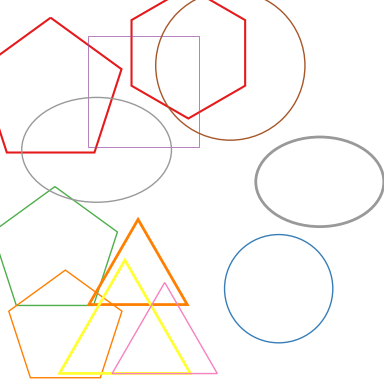[{"shape": "hexagon", "thickness": 1.5, "radius": 0.85, "center": [0.489, 0.863]}, {"shape": "pentagon", "thickness": 1.5, "radius": 0.97, "center": [0.132, 0.76]}, {"shape": "circle", "thickness": 1, "radius": 0.7, "center": [0.724, 0.25]}, {"shape": "pentagon", "thickness": 1, "radius": 0.85, "center": [0.143, 0.345]}, {"shape": "square", "thickness": 0.5, "radius": 0.72, "center": [0.372, 0.761]}, {"shape": "pentagon", "thickness": 1, "radius": 0.77, "center": [0.17, 0.144]}, {"shape": "triangle", "thickness": 2, "radius": 0.74, "center": [0.359, 0.283]}, {"shape": "triangle", "thickness": 2, "radius": 0.98, "center": [0.325, 0.128]}, {"shape": "circle", "thickness": 1, "radius": 0.97, "center": [0.598, 0.83]}, {"shape": "triangle", "thickness": 1, "radius": 0.79, "center": [0.428, 0.109]}, {"shape": "oval", "thickness": 1, "radius": 0.97, "center": [0.251, 0.611]}, {"shape": "oval", "thickness": 2, "radius": 0.83, "center": [0.831, 0.528]}]